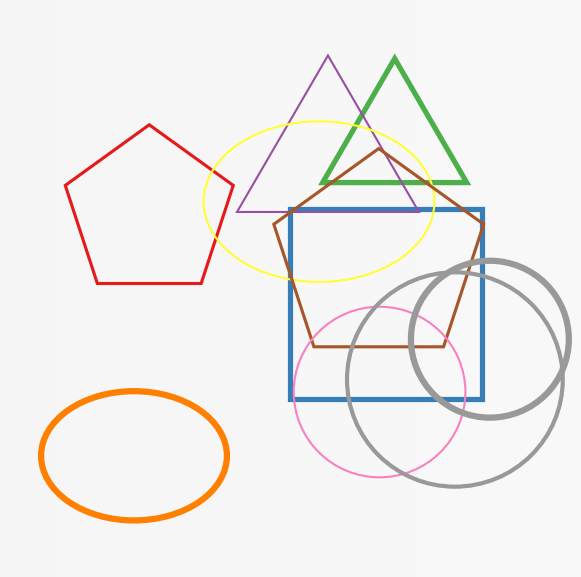[{"shape": "pentagon", "thickness": 1.5, "radius": 0.76, "center": [0.257, 0.631]}, {"shape": "square", "thickness": 2.5, "radius": 0.82, "center": [0.664, 0.473]}, {"shape": "triangle", "thickness": 2.5, "radius": 0.72, "center": [0.679, 0.754]}, {"shape": "triangle", "thickness": 1, "radius": 0.9, "center": [0.564, 0.722]}, {"shape": "oval", "thickness": 3, "radius": 0.8, "center": [0.231, 0.21]}, {"shape": "oval", "thickness": 1, "radius": 0.99, "center": [0.549, 0.65]}, {"shape": "pentagon", "thickness": 1.5, "radius": 0.95, "center": [0.652, 0.552]}, {"shape": "circle", "thickness": 1, "radius": 0.74, "center": [0.653, 0.32]}, {"shape": "circle", "thickness": 2, "radius": 0.93, "center": [0.783, 0.342]}, {"shape": "circle", "thickness": 3, "radius": 0.68, "center": [0.843, 0.412]}]